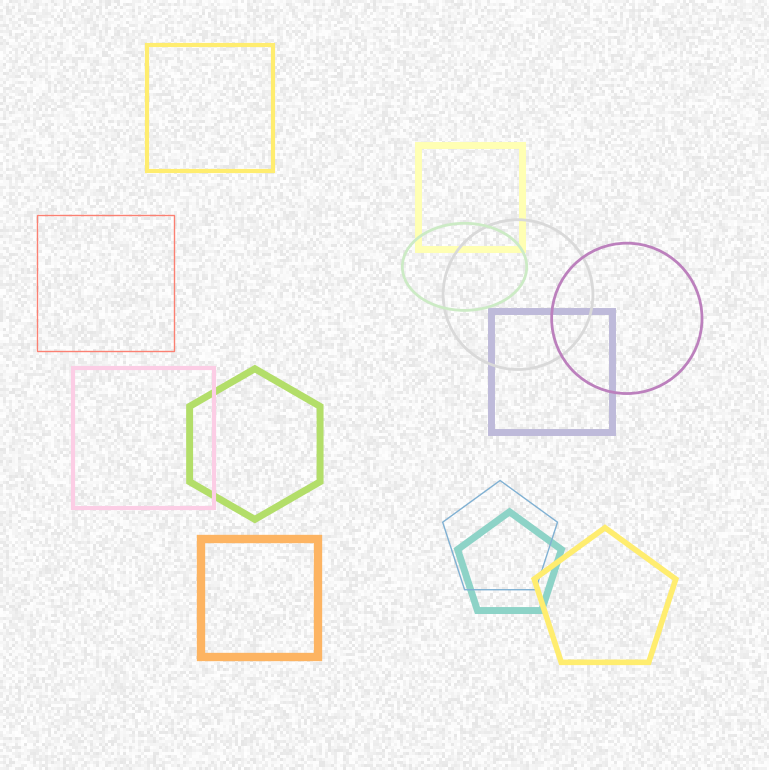[{"shape": "pentagon", "thickness": 2.5, "radius": 0.35, "center": [0.662, 0.264]}, {"shape": "square", "thickness": 2.5, "radius": 0.34, "center": [0.61, 0.744]}, {"shape": "square", "thickness": 2.5, "radius": 0.39, "center": [0.717, 0.518]}, {"shape": "square", "thickness": 0.5, "radius": 0.44, "center": [0.137, 0.632]}, {"shape": "pentagon", "thickness": 0.5, "radius": 0.39, "center": [0.649, 0.298]}, {"shape": "square", "thickness": 3, "radius": 0.38, "center": [0.337, 0.224]}, {"shape": "hexagon", "thickness": 2.5, "radius": 0.49, "center": [0.331, 0.423]}, {"shape": "square", "thickness": 1.5, "radius": 0.46, "center": [0.186, 0.431]}, {"shape": "circle", "thickness": 1, "radius": 0.49, "center": [0.673, 0.617]}, {"shape": "circle", "thickness": 1, "radius": 0.49, "center": [0.814, 0.587]}, {"shape": "oval", "thickness": 1, "radius": 0.4, "center": [0.603, 0.653]}, {"shape": "pentagon", "thickness": 2, "radius": 0.48, "center": [0.786, 0.218]}, {"shape": "square", "thickness": 1.5, "radius": 0.41, "center": [0.273, 0.86]}]